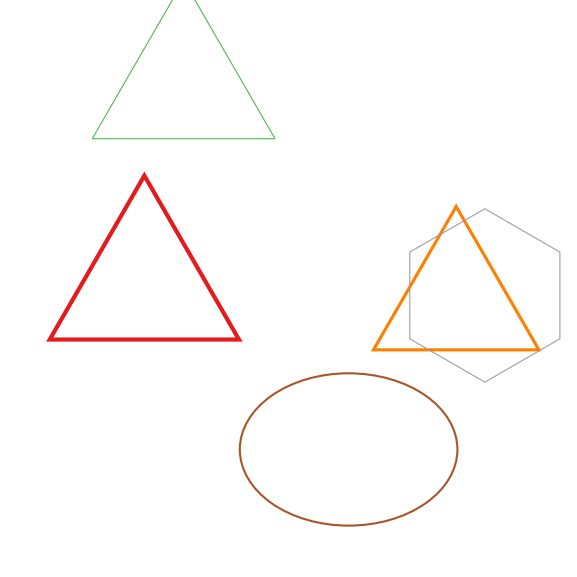[{"shape": "triangle", "thickness": 2, "radius": 0.95, "center": [0.25, 0.506]}, {"shape": "triangle", "thickness": 0.5, "radius": 0.91, "center": [0.318, 0.85]}, {"shape": "triangle", "thickness": 1.5, "radius": 0.83, "center": [0.79, 0.476]}, {"shape": "oval", "thickness": 1, "radius": 0.94, "center": [0.604, 0.221]}, {"shape": "hexagon", "thickness": 0.5, "radius": 0.75, "center": [0.84, 0.488]}]